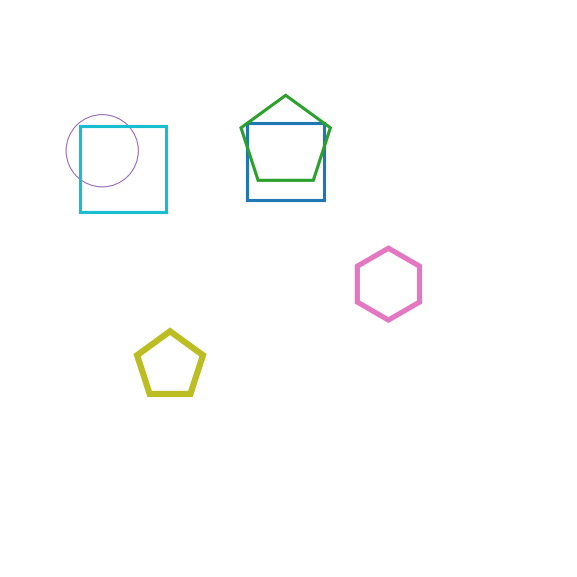[{"shape": "square", "thickness": 1.5, "radius": 0.33, "center": [0.495, 0.719]}, {"shape": "pentagon", "thickness": 1.5, "radius": 0.41, "center": [0.495, 0.753]}, {"shape": "circle", "thickness": 0.5, "radius": 0.31, "center": [0.177, 0.738]}, {"shape": "hexagon", "thickness": 2.5, "radius": 0.31, "center": [0.673, 0.507]}, {"shape": "pentagon", "thickness": 3, "radius": 0.3, "center": [0.294, 0.365]}, {"shape": "square", "thickness": 1.5, "radius": 0.37, "center": [0.213, 0.706]}]